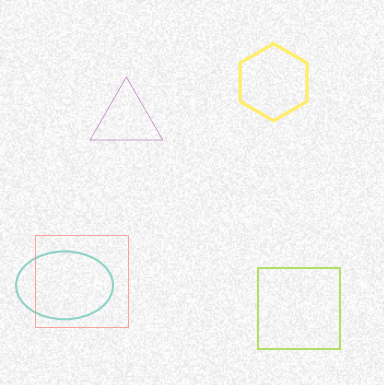[{"shape": "oval", "thickness": 1.5, "radius": 0.63, "center": [0.168, 0.259]}, {"shape": "square", "thickness": 0.5, "radius": 0.6, "center": [0.212, 0.27]}, {"shape": "square", "thickness": 1.5, "radius": 0.53, "center": [0.777, 0.199]}, {"shape": "triangle", "thickness": 0.5, "radius": 0.55, "center": [0.328, 0.691]}, {"shape": "hexagon", "thickness": 2.5, "radius": 0.5, "center": [0.711, 0.786]}]